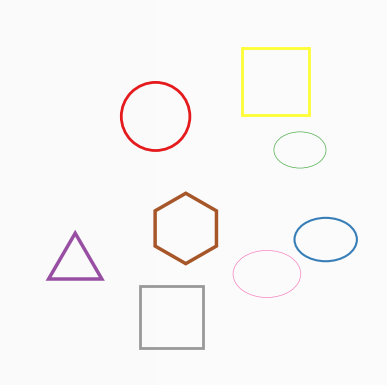[{"shape": "circle", "thickness": 2, "radius": 0.44, "center": [0.402, 0.698]}, {"shape": "oval", "thickness": 1.5, "radius": 0.4, "center": [0.841, 0.378]}, {"shape": "oval", "thickness": 0.5, "radius": 0.34, "center": [0.774, 0.61]}, {"shape": "triangle", "thickness": 2.5, "radius": 0.4, "center": [0.194, 0.315]}, {"shape": "square", "thickness": 2, "radius": 0.44, "center": [0.71, 0.788]}, {"shape": "hexagon", "thickness": 2.5, "radius": 0.46, "center": [0.479, 0.407]}, {"shape": "oval", "thickness": 0.5, "radius": 0.44, "center": [0.689, 0.288]}, {"shape": "square", "thickness": 2, "radius": 0.4, "center": [0.443, 0.178]}]